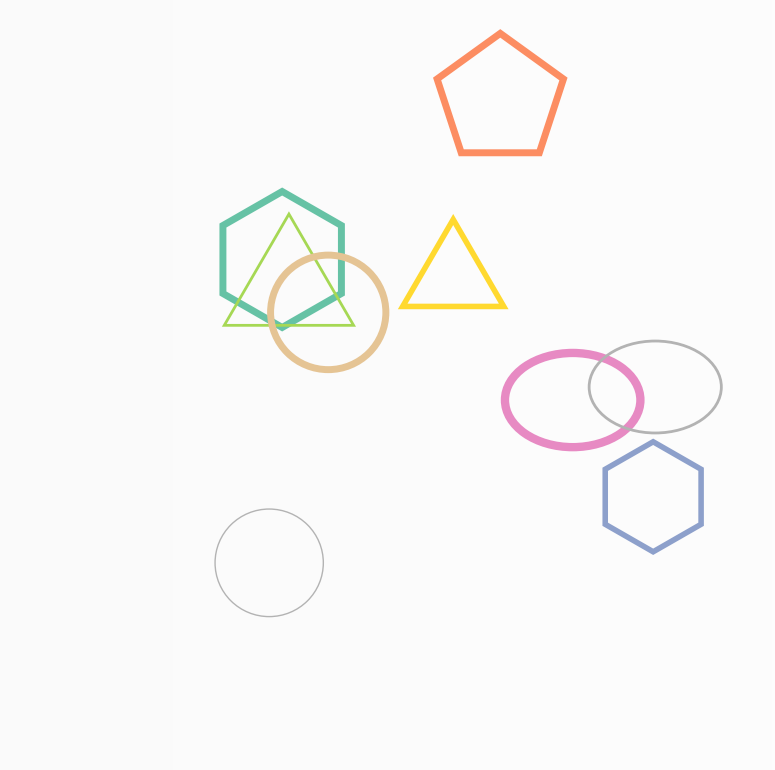[{"shape": "hexagon", "thickness": 2.5, "radius": 0.44, "center": [0.364, 0.663]}, {"shape": "pentagon", "thickness": 2.5, "radius": 0.43, "center": [0.646, 0.871]}, {"shape": "hexagon", "thickness": 2, "radius": 0.36, "center": [0.843, 0.355]}, {"shape": "oval", "thickness": 3, "radius": 0.44, "center": [0.739, 0.48]}, {"shape": "triangle", "thickness": 1, "radius": 0.48, "center": [0.373, 0.626]}, {"shape": "triangle", "thickness": 2, "radius": 0.38, "center": [0.585, 0.64]}, {"shape": "circle", "thickness": 2.5, "radius": 0.37, "center": [0.424, 0.594]}, {"shape": "circle", "thickness": 0.5, "radius": 0.35, "center": [0.347, 0.269]}, {"shape": "oval", "thickness": 1, "radius": 0.43, "center": [0.845, 0.497]}]